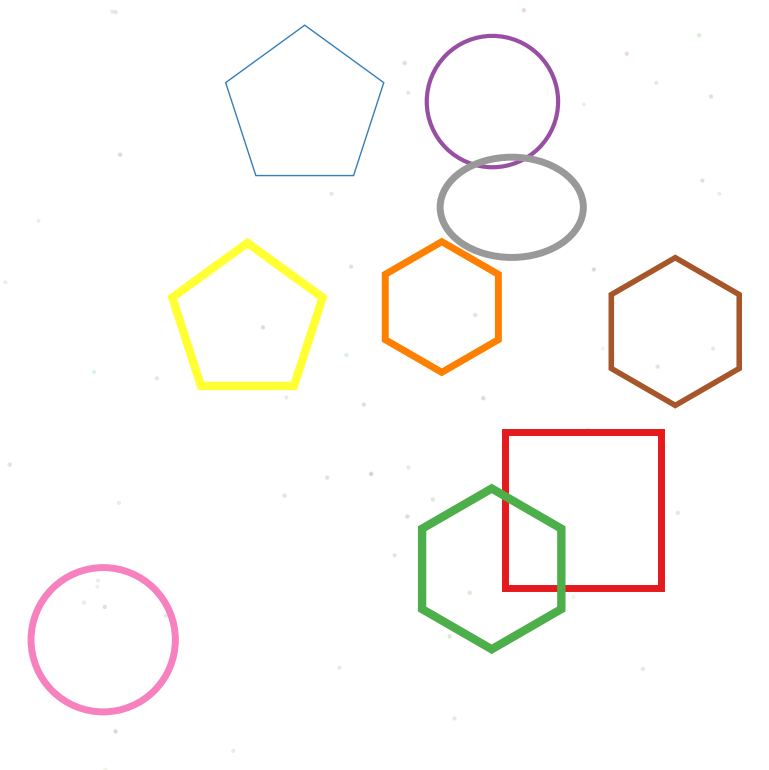[{"shape": "square", "thickness": 2.5, "radius": 0.5, "center": [0.757, 0.338]}, {"shape": "pentagon", "thickness": 0.5, "radius": 0.54, "center": [0.396, 0.859]}, {"shape": "hexagon", "thickness": 3, "radius": 0.52, "center": [0.639, 0.261]}, {"shape": "circle", "thickness": 1.5, "radius": 0.43, "center": [0.64, 0.868]}, {"shape": "hexagon", "thickness": 2.5, "radius": 0.42, "center": [0.574, 0.601]}, {"shape": "pentagon", "thickness": 3, "radius": 0.51, "center": [0.321, 0.582]}, {"shape": "hexagon", "thickness": 2, "radius": 0.48, "center": [0.877, 0.569]}, {"shape": "circle", "thickness": 2.5, "radius": 0.47, "center": [0.134, 0.169]}, {"shape": "oval", "thickness": 2.5, "radius": 0.46, "center": [0.665, 0.731]}]